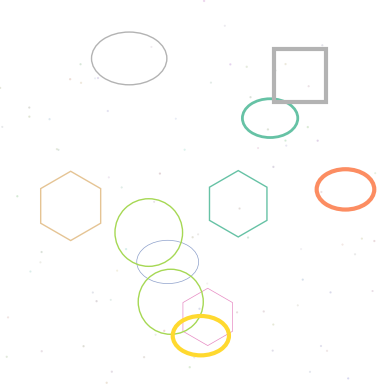[{"shape": "oval", "thickness": 2, "radius": 0.36, "center": [0.702, 0.693]}, {"shape": "hexagon", "thickness": 1, "radius": 0.43, "center": [0.619, 0.471]}, {"shape": "oval", "thickness": 3, "radius": 0.37, "center": [0.897, 0.508]}, {"shape": "oval", "thickness": 0.5, "radius": 0.4, "center": [0.436, 0.32]}, {"shape": "hexagon", "thickness": 0.5, "radius": 0.37, "center": [0.54, 0.177]}, {"shape": "circle", "thickness": 1, "radius": 0.44, "center": [0.386, 0.396]}, {"shape": "circle", "thickness": 1, "radius": 0.42, "center": [0.443, 0.216]}, {"shape": "oval", "thickness": 3, "radius": 0.37, "center": [0.522, 0.128]}, {"shape": "hexagon", "thickness": 1, "radius": 0.45, "center": [0.184, 0.465]}, {"shape": "square", "thickness": 3, "radius": 0.34, "center": [0.78, 0.804]}, {"shape": "oval", "thickness": 1, "radius": 0.49, "center": [0.336, 0.848]}]